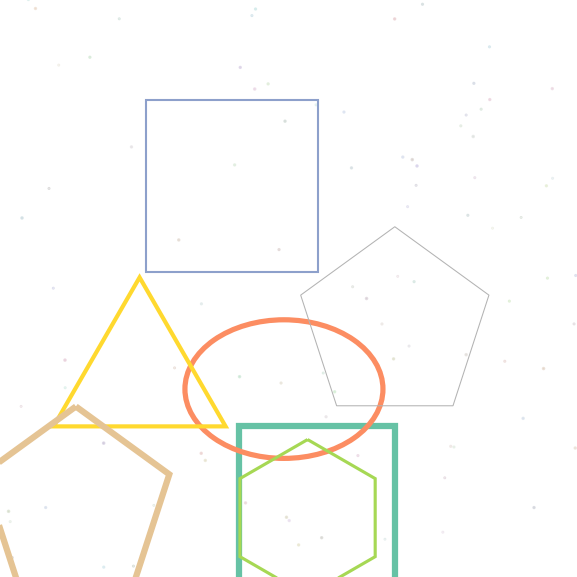[{"shape": "square", "thickness": 3, "radius": 0.68, "center": [0.549, 0.126]}, {"shape": "oval", "thickness": 2.5, "radius": 0.86, "center": [0.492, 0.325]}, {"shape": "square", "thickness": 1, "radius": 0.74, "center": [0.402, 0.677]}, {"shape": "hexagon", "thickness": 1.5, "radius": 0.68, "center": [0.533, 0.103]}, {"shape": "triangle", "thickness": 2, "radius": 0.86, "center": [0.242, 0.347]}, {"shape": "pentagon", "thickness": 3, "radius": 0.85, "center": [0.131, 0.125]}, {"shape": "pentagon", "thickness": 0.5, "radius": 0.86, "center": [0.684, 0.435]}]